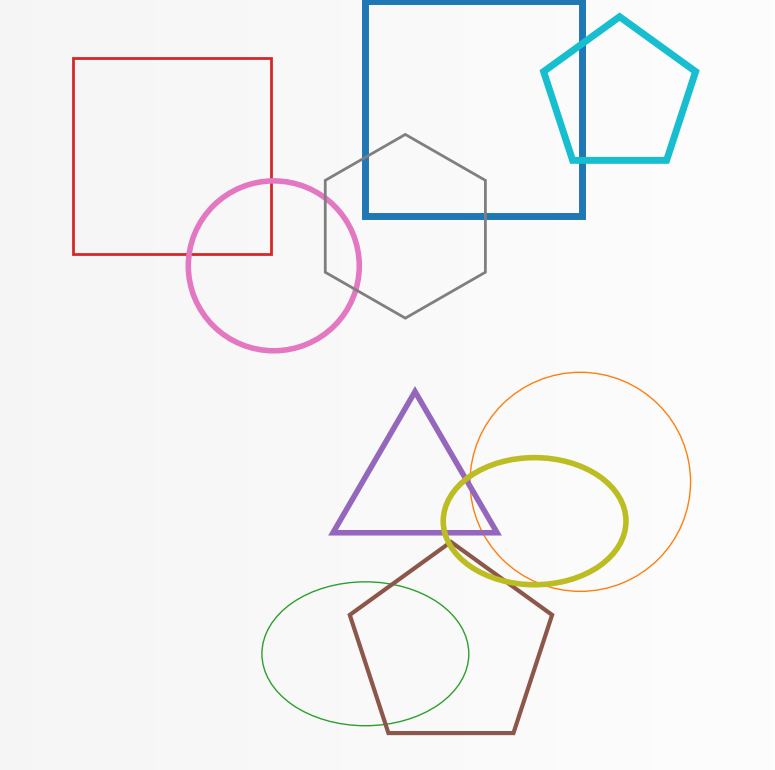[{"shape": "square", "thickness": 2.5, "radius": 0.7, "center": [0.611, 0.859]}, {"shape": "circle", "thickness": 0.5, "radius": 0.71, "center": [0.749, 0.374]}, {"shape": "oval", "thickness": 0.5, "radius": 0.67, "center": [0.471, 0.151]}, {"shape": "square", "thickness": 1, "radius": 0.64, "center": [0.222, 0.798]}, {"shape": "triangle", "thickness": 2, "radius": 0.61, "center": [0.536, 0.369]}, {"shape": "pentagon", "thickness": 1.5, "radius": 0.69, "center": [0.582, 0.159]}, {"shape": "circle", "thickness": 2, "radius": 0.55, "center": [0.353, 0.655]}, {"shape": "hexagon", "thickness": 1, "radius": 0.6, "center": [0.523, 0.706]}, {"shape": "oval", "thickness": 2, "radius": 0.59, "center": [0.69, 0.323]}, {"shape": "pentagon", "thickness": 2.5, "radius": 0.52, "center": [0.799, 0.875]}]